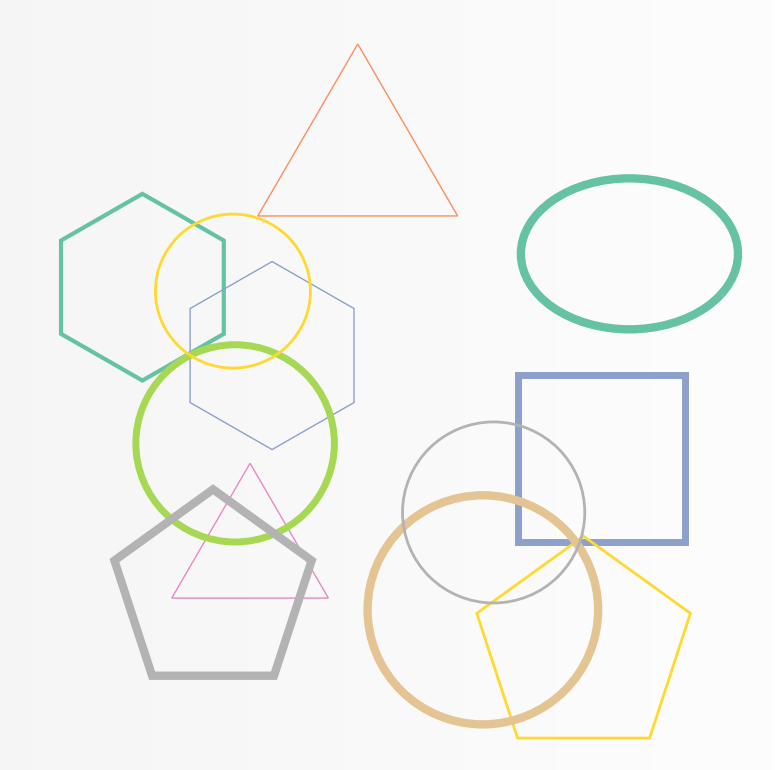[{"shape": "hexagon", "thickness": 1.5, "radius": 0.61, "center": [0.184, 0.627]}, {"shape": "oval", "thickness": 3, "radius": 0.7, "center": [0.812, 0.67]}, {"shape": "triangle", "thickness": 0.5, "radius": 0.74, "center": [0.462, 0.794]}, {"shape": "square", "thickness": 2.5, "radius": 0.54, "center": [0.777, 0.404]}, {"shape": "hexagon", "thickness": 0.5, "radius": 0.61, "center": [0.351, 0.538]}, {"shape": "triangle", "thickness": 0.5, "radius": 0.58, "center": [0.323, 0.282]}, {"shape": "circle", "thickness": 2.5, "radius": 0.64, "center": [0.303, 0.424]}, {"shape": "circle", "thickness": 1, "radius": 0.5, "center": [0.301, 0.622]}, {"shape": "pentagon", "thickness": 1, "radius": 0.72, "center": [0.753, 0.159]}, {"shape": "circle", "thickness": 3, "radius": 0.74, "center": [0.623, 0.208]}, {"shape": "pentagon", "thickness": 3, "radius": 0.67, "center": [0.275, 0.231]}, {"shape": "circle", "thickness": 1, "radius": 0.59, "center": [0.637, 0.334]}]